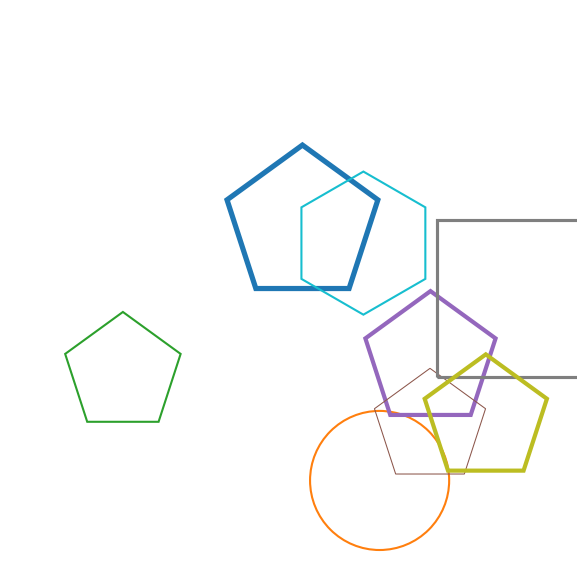[{"shape": "pentagon", "thickness": 2.5, "radius": 0.69, "center": [0.524, 0.611]}, {"shape": "circle", "thickness": 1, "radius": 0.6, "center": [0.657, 0.167]}, {"shape": "pentagon", "thickness": 1, "radius": 0.53, "center": [0.213, 0.354]}, {"shape": "pentagon", "thickness": 2, "radius": 0.59, "center": [0.745, 0.377]}, {"shape": "pentagon", "thickness": 0.5, "radius": 0.51, "center": [0.745, 0.26]}, {"shape": "square", "thickness": 1.5, "radius": 0.68, "center": [0.892, 0.483]}, {"shape": "pentagon", "thickness": 2, "radius": 0.56, "center": [0.841, 0.274]}, {"shape": "hexagon", "thickness": 1, "radius": 0.62, "center": [0.629, 0.578]}]